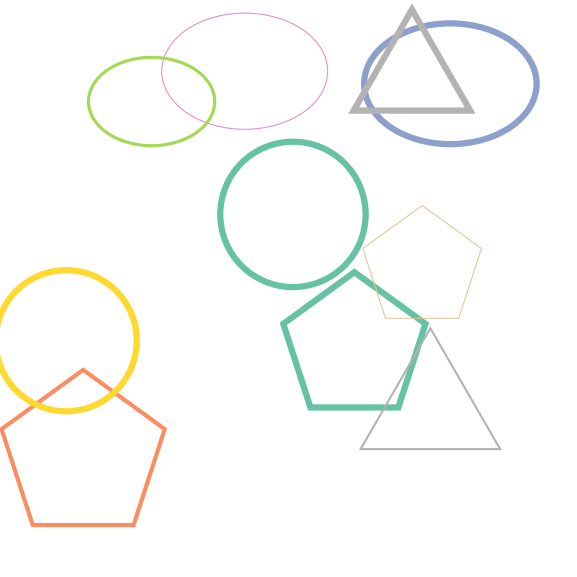[{"shape": "circle", "thickness": 3, "radius": 0.63, "center": [0.507, 0.628]}, {"shape": "pentagon", "thickness": 3, "radius": 0.65, "center": [0.614, 0.398]}, {"shape": "pentagon", "thickness": 2, "radius": 0.74, "center": [0.144, 0.21]}, {"shape": "oval", "thickness": 3, "radius": 0.75, "center": [0.78, 0.854]}, {"shape": "oval", "thickness": 0.5, "radius": 0.72, "center": [0.424, 0.876]}, {"shape": "oval", "thickness": 1.5, "radius": 0.55, "center": [0.263, 0.823]}, {"shape": "circle", "thickness": 3, "radius": 0.61, "center": [0.115, 0.409]}, {"shape": "pentagon", "thickness": 0.5, "radius": 0.54, "center": [0.731, 0.535]}, {"shape": "triangle", "thickness": 1, "radius": 0.7, "center": [0.745, 0.291]}, {"shape": "triangle", "thickness": 3, "radius": 0.58, "center": [0.713, 0.866]}]